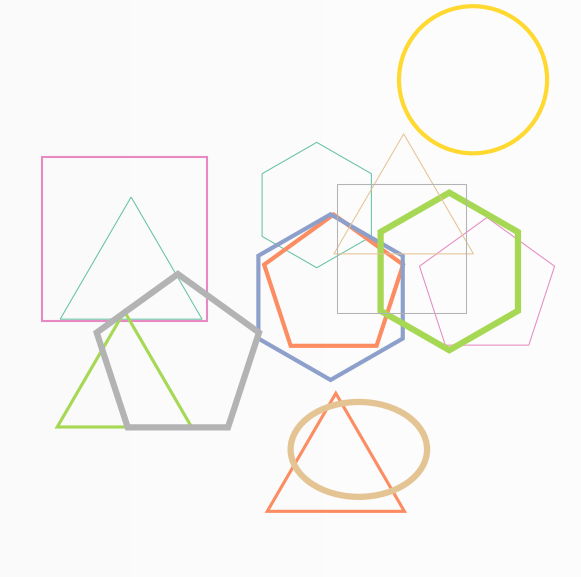[{"shape": "hexagon", "thickness": 0.5, "radius": 0.54, "center": [0.545, 0.644]}, {"shape": "triangle", "thickness": 0.5, "radius": 0.7, "center": [0.226, 0.517]}, {"shape": "triangle", "thickness": 1.5, "radius": 0.68, "center": [0.578, 0.182]}, {"shape": "pentagon", "thickness": 2, "radius": 0.63, "center": [0.574, 0.502]}, {"shape": "hexagon", "thickness": 2, "radius": 0.72, "center": [0.569, 0.485]}, {"shape": "pentagon", "thickness": 0.5, "radius": 0.61, "center": [0.838, 0.5]}, {"shape": "square", "thickness": 1, "radius": 0.71, "center": [0.215, 0.585]}, {"shape": "hexagon", "thickness": 3, "radius": 0.68, "center": [0.773, 0.529]}, {"shape": "triangle", "thickness": 1.5, "radius": 0.67, "center": [0.214, 0.326]}, {"shape": "circle", "thickness": 2, "radius": 0.64, "center": [0.814, 0.861]}, {"shape": "oval", "thickness": 3, "radius": 0.59, "center": [0.617, 0.221]}, {"shape": "triangle", "thickness": 0.5, "radius": 0.69, "center": [0.695, 0.629]}, {"shape": "square", "thickness": 0.5, "radius": 0.55, "center": [0.691, 0.569]}, {"shape": "pentagon", "thickness": 3, "radius": 0.73, "center": [0.306, 0.378]}]